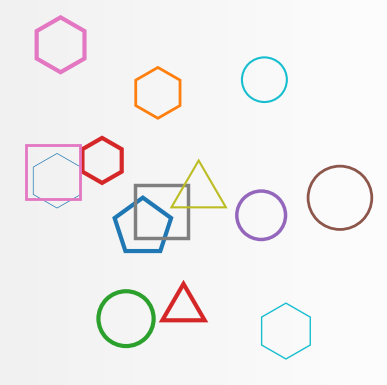[{"shape": "pentagon", "thickness": 3, "radius": 0.38, "center": [0.369, 0.41]}, {"shape": "hexagon", "thickness": 0.5, "radius": 0.35, "center": [0.147, 0.531]}, {"shape": "hexagon", "thickness": 2, "radius": 0.33, "center": [0.407, 0.759]}, {"shape": "circle", "thickness": 3, "radius": 0.36, "center": [0.325, 0.172]}, {"shape": "triangle", "thickness": 3, "radius": 0.32, "center": [0.474, 0.2]}, {"shape": "hexagon", "thickness": 3, "radius": 0.29, "center": [0.263, 0.583]}, {"shape": "circle", "thickness": 2.5, "radius": 0.31, "center": [0.674, 0.441]}, {"shape": "circle", "thickness": 2, "radius": 0.41, "center": [0.877, 0.486]}, {"shape": "square", "thickness": 2, "radius": 0.35, "center": [0.136, 0.554]}, {"shape": "hexagon", "thickness": 3, "radius": 0.36, "center": [0.156, 0.884]}, {"shape": "square", "thickness": 2.5, "radius": 0.34, "center": [0.418, 0.451]}, {"shape": "triangle", "thickness": 1.5, "radius": 0.41, "center": [0.513, 0.502]}, {"shape": "hexagon", "thickness": 1, "radius": 0.36, "center": [0.738, 0.14]}, {"shape": "circle", "thickness": 1.5, "radius": 0.29, "center": [0.682, 0.793]}]